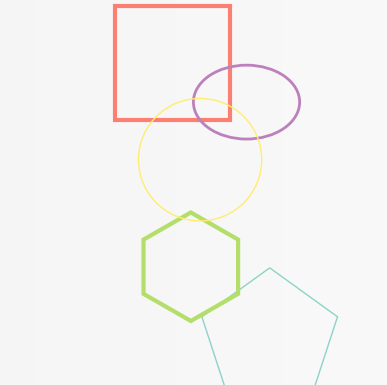[{"shape": "pentagon", "thickness": 1, "radius": 0.92, "center": [0.696, 0.12]}, {"shape": "square", "thickness": 3, "radius": 0.74, "center": [0.446, 0.836]}, {"shape": "hexagon", "thickness": 3, "radius": 0.7, "center": [0.492, 0.307]}, {"shape": "oval", "thickness": 2, "radius": 0.69, "center": [0.636, 0.735]}, {"shape": "circle", "thickness": 1, "radius": 0.8, "center": [0.516, 0.585]}]